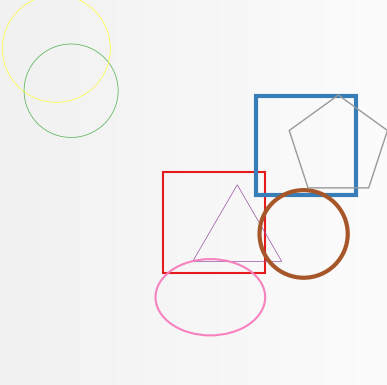[{"shape": "square", "thickness": 1.5, "radius": 0.66, "center": [0.552, 0.423]}, {"shape": "square", "thickness": 3, "radius": 0.64, "center": [0.789, 0.622]}, {"shape": "circle", "thickness": 0.5, "radius": 0.61, "center": [0.184, 0.764]}, {"shape": "triangle", "thickness": 0.5, "radius": 0.66, "center": [0.612, 0.387]}, {"shape": "circle", "thickness": 0.5, "radius": 0.7, "center": [0.145, 0.874]}, {"shape": "circle", "thickness": 3, "radius": 0.57, "center": [0.784, 0.392]}, {"shape": "oval", "thickness": 1.5, "radius": 0.71, "center": [0.543, 0.228]}, {"shape": "pentagon", "thickness": 1, "radius": 0.67, "center": [0.873, 0.62]}]